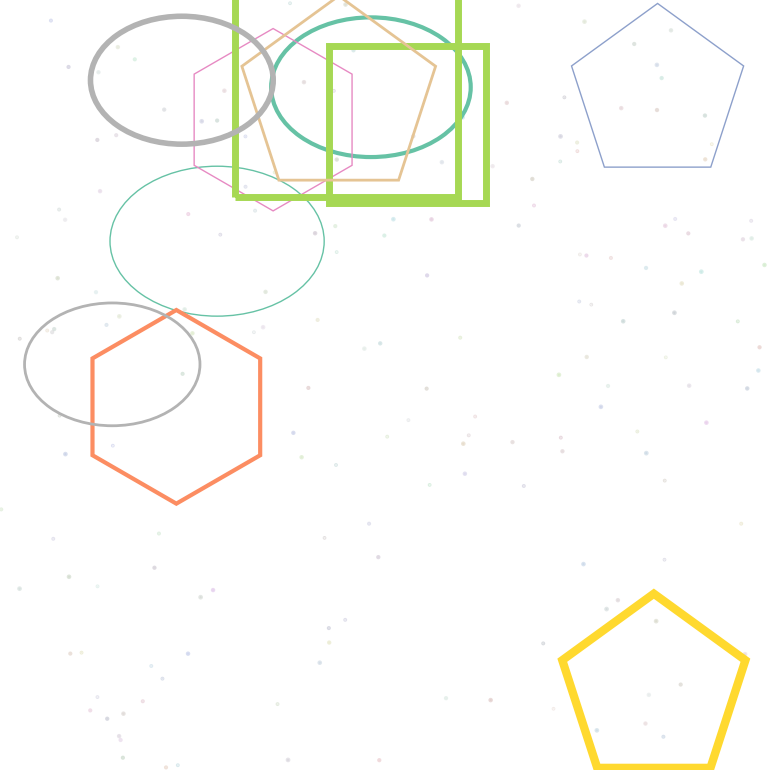[{"shape": "oval", "thickness": 0.5, "radius": 0.7, "center": [0.282, 0.687]}, {"shape": "oval", "thickness": 1.5, "radius": 0.65, "center": [0.482, 0.887]}, {"shape": "hexagon", "thickness": 1.5, "radius": 0.63, "center": [0.229, 0.472]}, {"shape": "pentagon", "thickness": 0.5, "radius": 0.59, "center": [0.854, 0.878]}, {"shape": "hexagon", "thickness": 0.5, "radius": 0.59, "center": [0.355, 0.845]}, {"shape": "square", "thickness": 2.5, "radius": 0.51, "center": [0.529, 0.838]}, {"shape": "square", "thickness": 2.5, "radius": 0.72, "center": [0.45, 0.889]}, {"shape": "pentagon", "thickness": 3, "radius": 0.63, "center": [0.849, 0.104]}, {"shape": "pentagon", "thickness": 1, "radius": 0.66, "center": [0.44, 0.873]}, {"shape": "oval", "thickness": 1, "radius": 0.57, "center": [0.146, 0.527]}, {"shape": "oval", "thickness": 2, "radius": 0.59, "center": [0.236, 0.896]}]